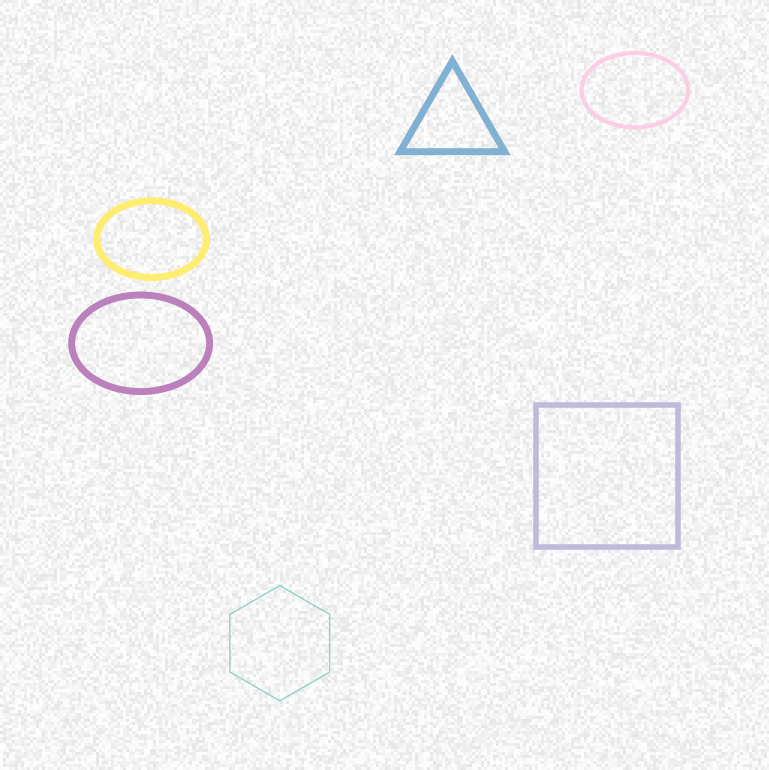[{"shape": "hexagon", "thickness": 0.5, "radius": 0.37, "center": [0.363, 0.165]}, {"shape": "square", "thickness": 2, "radius": 0.46, "center": [0.788, 0.382]}, {"shape": "triangle", "thickness": 2.5, "radius": 0.39, "center": [0.587, 0.842]}, {"shape": "oval", "thickness": 1.5, "radius": 0.35, "center": [0.825, 0.883]}, {"shape": "oval", "thickness": 2.5, "radius": 0.45, "center": [0.183, 0.554]}, {"shape": "oval", "thickness": 2.5, "radius": 0.36, "center": [0.197, 0.689]}]